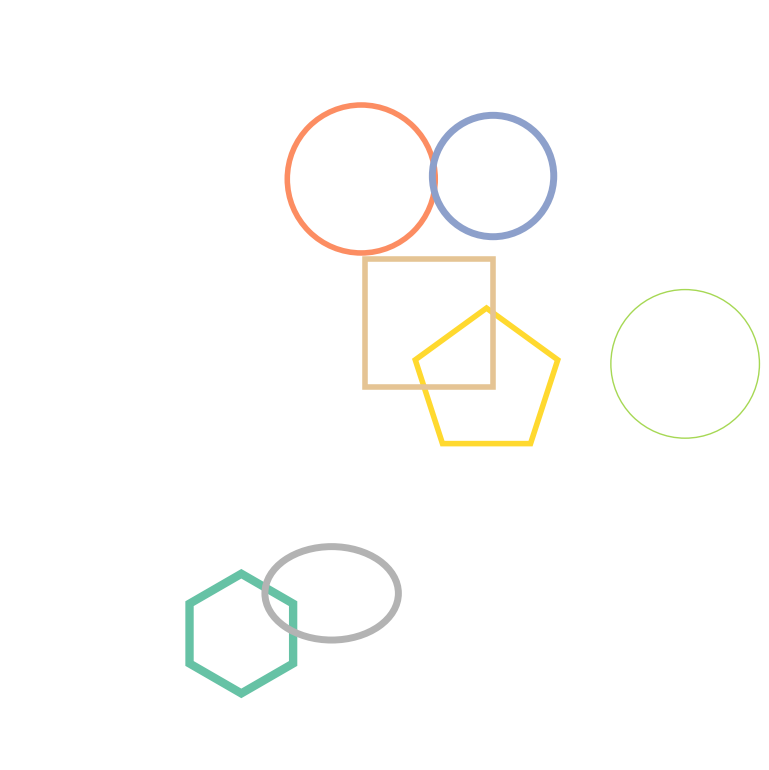[{"shape": "hexagon", "thickness": 3, "radius": 0.39, "center": [0.313, 0.177]}, {"shape": "circle", "thickness": 2, "radius": 0.48, "center": [0.469, 0.768]}, {"shape": "circle", "thickness": 2.5, "radius": 0.39, "center": [0.64, 0.771]}, {"shape": "circle", "thickness": 0.5, "radius": 0.48, "center": [0.89, 0.527]}, {"shape": "pentagon", "thickness": 2, "radius": 0.49, "center": [0.632, 0.503]}, {"shape": "square", "thickness": 2, "radius": 0.42, "center": [0.557, 0.581]}, {"shape": "oval", "thickness": 2.5, "radius": 0.43, "center": [0.431, 0.229]}]